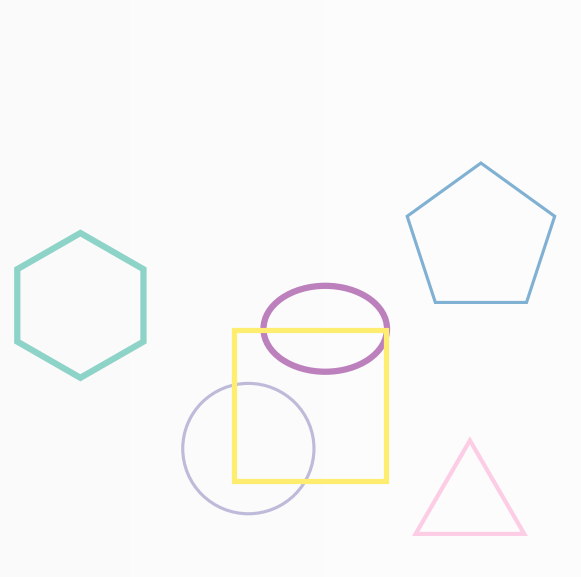[{"shape": "hexagon", "thickness": 3, "radius": 0.63, "center": [0.138, 0.47]}, {"shape": "circle", "thickness": 1.5, "radius": 0.56, "center": [0.427, 0.222]}, {"shape": "pentagon", "thickness": 1.5, "radius": 0.67, "center": [0.827, 0.583]}, {"shape": "triangle", "thickness": 2, "radius": 0.54, "center": [0.808, 0.129]}, {"shape": "oval", "thickness": 3, "radius": 0.53, "center": [0.56, 0.43]}, {"shape": "square", "thickness": 2.5, "radius": 0.65, "center": [0.533, 0.297]}]